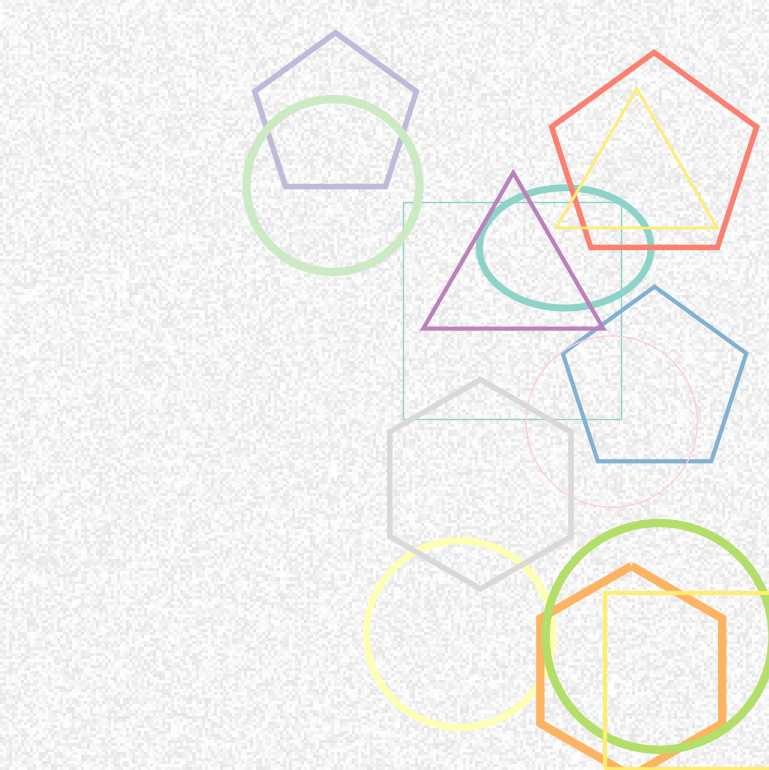[{"shape": "oval", "thickness": 2.5, "radius": 0.56, "center": [0.734, 0.678]}, {"shape": "square", "thickness": 0.5, "radius": 0.71, "center": [0.665, 0.596]}, {"shape": "circle", "thickness": 2.5, "radius": 0.61, "center": [0.597, 0.176]}, {"shape": "pentagon", "thickness": 2, "radius": 0.55, "center": [0.436, 0.847]}, {"shape": "pentagon", "thickness": 2, "radius": 0.7, "center": [0.85, 0.792]}, {"shape": "pentagon", "thickness": 1.5, "radius": 0.63, "center": [0.85, 0.502]}, {"shape": "hexagon", "thickness": 3, "radius": 0.68, "center": [0.82, 0.129]}, {"shape": "circle", "thickness": 3, "radius": 0.74, "center": [0.856, 0.174]}, {"shape": "circle", "thickness": 0.5, "radius": 0.56, "center": [0.795, 0.452]}, {"shape": "hexagon", "thickness": 2, "radius": 0.68, "center": [0.624, 0.371]}, {"shape": "triangle", "thickness": 1.5, "radius": 0.67, "center": [0.667, 0.641]}, {"shape": "circle", "thickness": 3, "radius": 0.56, "center": [0.432, 0.759]}, {"shape": "triangle", "thickness": 1, "radius": 0.6, "center": [0.827, 0.764]}, {"shape": "square", "thickness": 1.5, "radius": 0.57, "center": [0.899, 0.116]}]